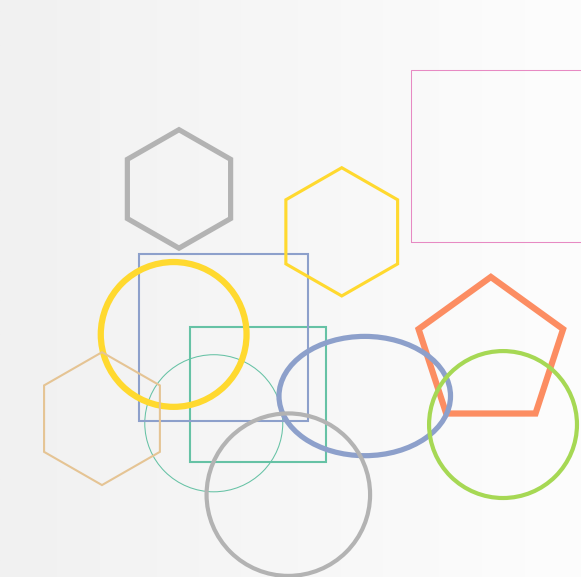[{"shape": "circle", "thickness": 0.5, "radius": 0.59, "center": [0.368, 0.266]}, {"shape": "square", "thickness": 1, "radius": 0.58, "center": [0.444, 0.316]}, {"shape": "pentagon", "thickness": 3, "radius": 0.65, "center": [0.844, 0.389]}, {"shape": "oval", "thickness": 2.5, "radius": 0.74, "center": [0.628, 0.313]}, {"shape": "square", "thickness": 1, "radius": 0.72, "center": [0.384, 0.414]}, {"shape": "square", "thickness": 0.5, "radius": 0.75, "center": [0.856, 0.729]}, {"shape": "circle", "thickness": 2, "radius": 0.64, "center": [0.865, 0.264]}, {"shape": "circle", "thickness": 3, "radius": 0.63, "center": [0.299, 0.42]}, {"shape": "hexagon", "thickness": 1.5, "radius": 0.56, "center": [0.588, 0.598]}, {"shape": "hexagon", "thickness": 1, "radius": 0.58, "center": [0.175, 0.274]}, {"shape": "hexagon", "thickness": 2.5, "radius": 0.51, "center": [0.308, 0.672]}, {"shape": "circle", "thickness": 2, "radius": 0.7, "center": [0.496, 0.143]}]